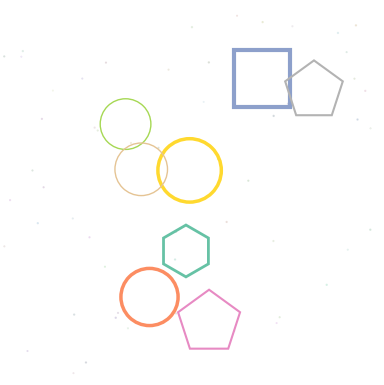[{"shape": "hexagon", "thickness": 2, "radius": 0.34, "center": [0.483, 0.348]}, {"shape": "circle", "thickness": 2.5, "radius": 0.37, "center": [0.388, 0.229]}, {"shape": "square", "thickness": 3, "radius": 0.36, "center": [0.68, 0.796]}, {"shape": "pentagon", "thickness": 1.5, "radius": 0.42, "center": [0.543, 0.163]}, {"shape": "circle", "thickness": 1, "radius": 0.33, "center": [0.326, 0.678]}, {"shape": "circle", "thickness": 2.5, "radius": 0.41, "center": [0.492, 0.557]}, {"shape": "circle", "thickness": 1, "radius": 0.34, "center": [0.367, 0.56]}, {"shape": "pentagon", "thickness": 1.5, "radius": 0.39, "center": [0.816, 0.764]}]